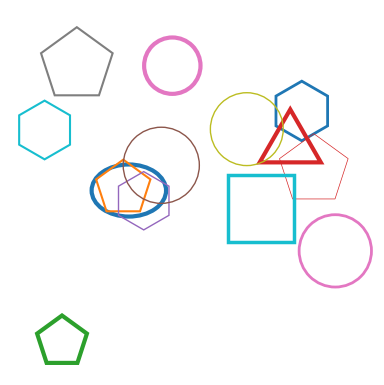[{"shape": "oval", "thickness": 3, "radius": 0.48, "center": [0.335, 0.505]}, {"shape": "hexagon", "thickness": 2, "radius": 0.39, "center": [0.784, 0.712]}, {"shape": "pentagon", "thickness": 1.5, "radius": 0.37, "center": [0.32, 0.511]}, {"shape": "pentagon", "thickness": 3, "radius": 0.34, "center": [0.161, 0.112]}, {"shape": "triangle", "thickness": 3, "radius": 0.46, "center": [0.754, 0.624]}, {"shape": "pentagon", "thickness": 0.5, "radius": 0.47, "center": [0.815, 0.559]}, {"shape": "hexagon", "thickness": 1, "radius": 0.38, "center": [0.373, 0.479]}, {"shape": "circle", "thickness": 1, "radius": 0.49, "center": [0.419, 0.571]}, {"shape": "circle", "thickness": 2, "radius": 0.47, "center": [0.871, 0.348]}, {"shape": "circle", "thickness": 3, "radius": 0.37, "center": [0.448, 0.829]}, {"shape": "pentagon", "thickness": 1.5, "radius": 0.49, "center": [0.2, 0.832]}, {"shape": "circle", "thickness": 1, "radius": 0.47, "center": [0.641, 0.665]}, {"shape": "square", "thickness": 2.5, "radius": 0.43, "center": [0.679, 0.459]}, {"shape": "hexagon", "thickness": 1.5, "radius": 0.38, "center": [0.116, 0.662]}]